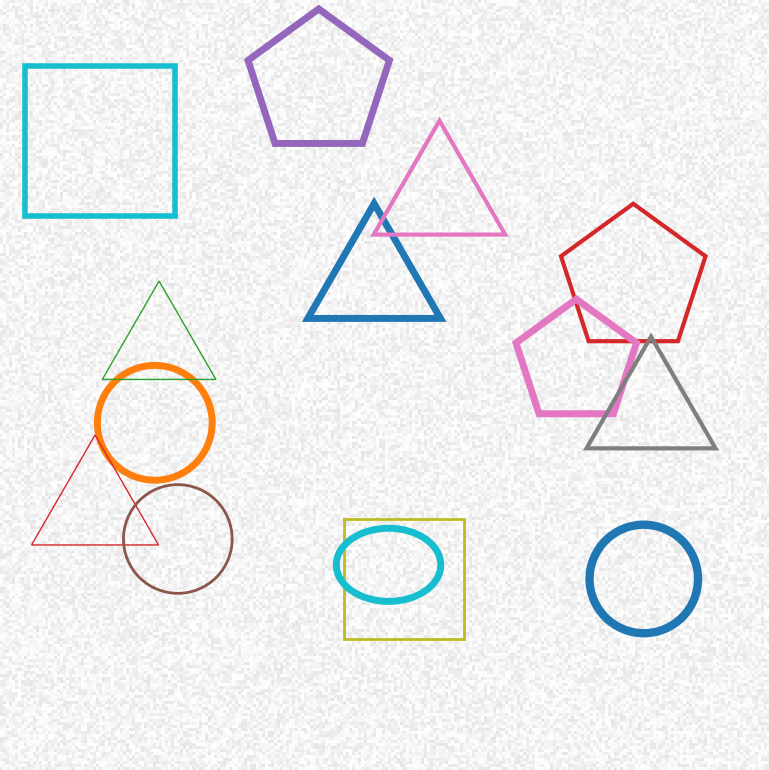[{"shape": "circle", "thickness": 3, "radius": 0.35, "center": [0.836, 0.248]}, {"shape": "triangle", "thickness": 2.5, "radius": 0.5, "center": [0.486, 0.636]}, {"shape": "circle", "thickness": 2.5, "radius": 0.37, "center": [0.201, 0.451]}, {"shape": "triangle", "thickness": 0.5, "radius": 0.43, "center": [0.207, 0.55]}, {"shape": "pentagon", "thickness": 1.5, "radius": 0.49, "center": [0.822, 0.637]}, {"shape": "triangle", "thickness": 0.5, "radius": 0.48, "center": [0.123, 0.34]}, {"shape": "pentagon", "thickness": 2.5, "radius": 0.48, "center": [0.414, 0.892]}, {"shape": "circle", "thickness": 1, "radius": 0.35, "center": [0.231, 0.3]}, {"shape": "triangle", "thickness": 1.5, "radius": 0.49, "center": [0.571, 0.745]}, {"shape": "pentagon", "thickness": 2.5, "radius": 0.41, "center": [0.748, 0.529]}, {"shape": "triangle", "thickness": 1.5, "radius": 0.48, "center": [0.845, 0.466]}, {"shape": "square", "thickness": 1, "radius": 0.39, "center": [0.525, 0.248]}, {"shape": "square", "thickness": 2, "radius": 0.49, "center": [0.13, 0.817]}, {"shape": "oval", "thickness": 2.5, "radius": 0.34, "center": [0.505, 0.266]}]